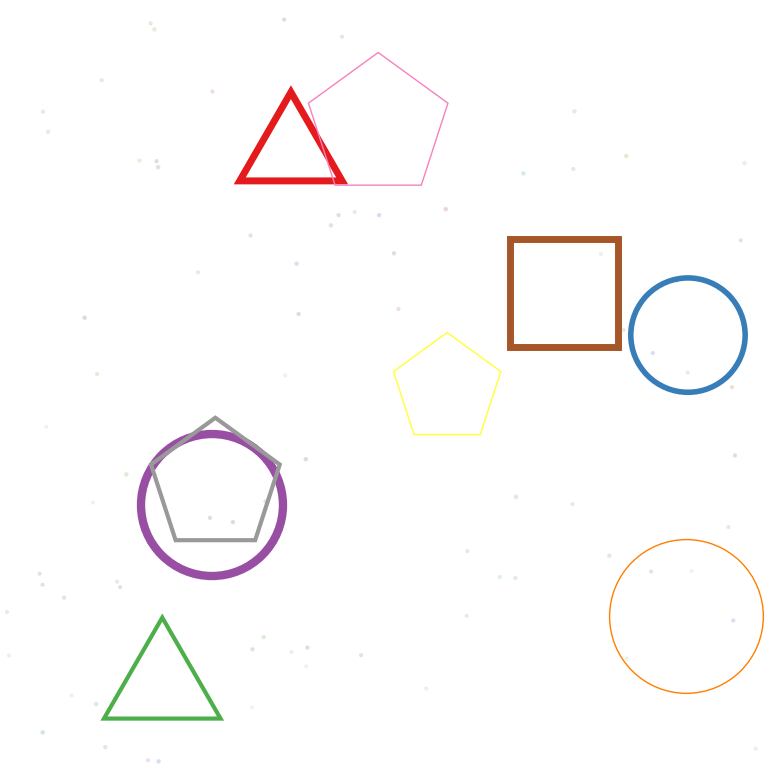[{"shape": "triangle", "thickness": 2.5, "radius": 0.38, "center": [0.378, 0.803]}, {"shape": "circle", "thickness": 2, "radius": 0.37, "center": [0.893, 0.565]}, {"shape": "triangle", "thickness": 1.5, "radius": 0.44, "center": [0.211, 0.11]}, {"shape": "circle", "thickness": 3, "radius": 0.46, "center": [0.275, 0.344]}, {"shape": "circle", "thickness": 0.5, "radius": 0.5, "center": [0.892, 0.199]}, {"shape": "pentagon", "thickness": 0.5, "radius": 0.37, "center": [0.581, 0.495]}, {"shape": "square", "thickness": 2.5, "radius": 0.35, "center": [0.732, 0.62]}, {"shape": "pentagon", "thickness": 0.5, "radius": 0.48, "center": [0.491, 0.837]}, {"shape": "pentagon", "thickness": 1.5, "radius": 0.44, "center": [0.28, 0.37]}]